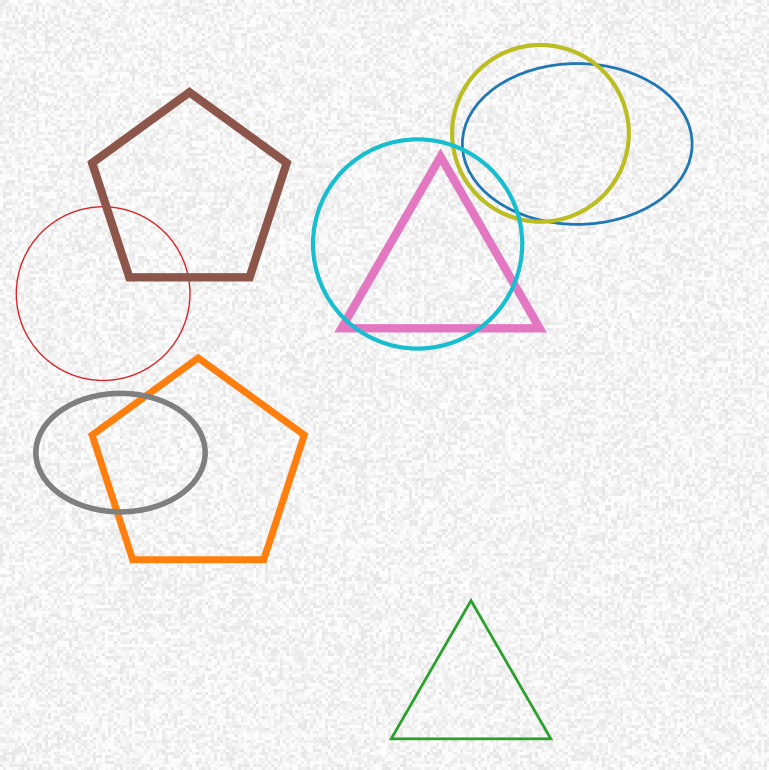[{"shape": "oval", "thickness": 1, "radius": 0.75, "center": [0.75, 0.813]}, {"shape": "pentagon", "thickness": 2.5, "radius": 0.72, "center": [0.257, 0.39]}, {"shape": "triangle", "thickness": 1, "radius": 0.6, "center": [0.612, 0.1]}, {"shape": "circle", "thickness": 0.5, "radius": 0.56, "center": [0.134, 0.619]}, {"shape": "pentagon", "thickness": 3, "radius": 0.66, "center": [0.246, 0.747]}, {"shape": "triangle", "thickness": 3, "radius": 0.74, "center": [0.572, 0.648]}, {"shape": "oval", "thickness": 2, "radius": 0.55, "center": [0.156, 0.412]}, {"shape": "circle", "thickness": 1.5, "radius": 0.57, "center": [0.702, 0.827]}, {"shape": "circle", "thickness": 1.5, "radius": 0.68, "center": [0.542, 0.683]}]